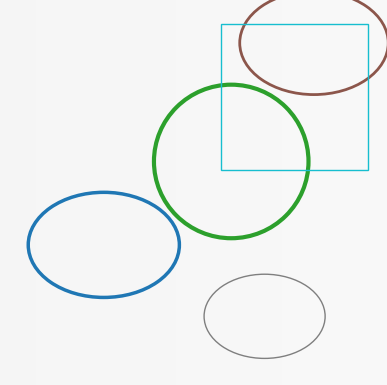[{"shape": "oval", "thickness": 2.5, "radius": 0.98, "center": [0.268, 0.364]}, {"shape": "circle", "thickness": 3, "radius": 1.0, "center": [0.597, 0.581]}, {"shape": "oval", "thickness": 2, "radius": 0.96, "center": [0.81, 0.888]}, {"shape": "oval", "thickness": 1, "radius": 0.78, "center": [0.683, 0.178]}, {"shape": "square", "thickness": 1, "radius": 0.95, "center": [0.76, 0.748]}]